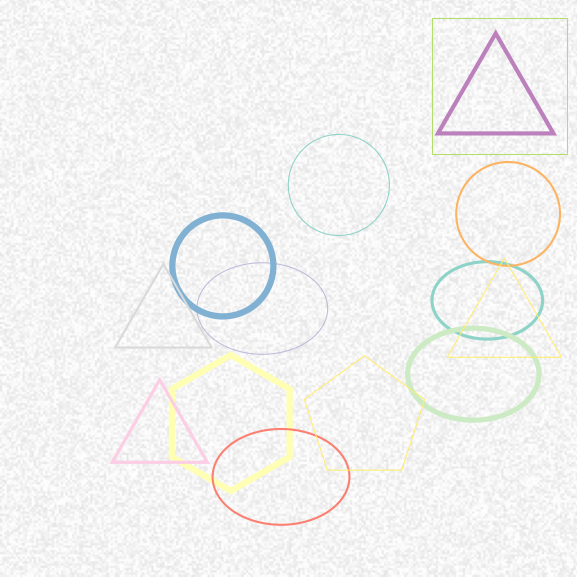[{"shape": "oval", "thickness": 1.5, "radius": 0.48, "center": [0.844, 0.479]}, {"shape": "circle", "thickness": 0.5, "radius": 0.44, "center": [0.587, 0.679]}, {"shape": "hexagon", "thickness": 3, "radius": 0.59, "center": [0.4, 0.267]}, {"shape": "oval", "thickness": 0.5, "radius": 0.57, "center": [0.454, 0.465]}, {"shape": "oval", "thickness": 1, "radius": 0.59, "center": [0.487, 0.173]}, {"shape": "circle", "thickness": 3, "radius": 0.44, "center": [0.386, 0.539]}, {"shape": "circle", "thickness": 1, "radius": 0.45, "center": [0.88, 0.629]}, {"shape": "square", "thickness": 0.5, "radius": 0.59, "center": [0.865, 0.85]}, {"shape": "triangle", "thickness": 1.5, "radius": 0.48, "center": [0.277, 0.246]}, {"shape": "triangle", "thickness": 1, "radius": 0.48, "center": [0.283, 0.446]}, {"shape": "triangle", "thickness": 2, "radius": 0.58, "center": [0.858, 0.826]}, {"shape": "oval", "thickness": 2.5, "radius": 0.57, "center": [0.82, 0.351]}, {"shape": "pentagon", "thickness": 0.5, "radius": 0.55, "center": [0.631, 0.274]}, {"shape": "triangle", "thickness": 0.5, "radius": 0.57, "center": [0.873, 0.438]}]